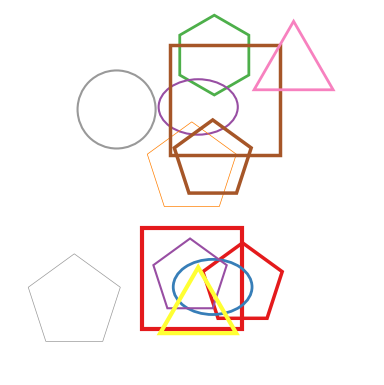[{"shape": "square", "thickness": 3, "radius": 0.65, "center": [0.499, 0.276]}, {"shape": "pentagon", "thickness": 2.5, "radius": 0.54, "center": [0.63, 0.261]}, {"shape": "oval", "thickness": 2, "radius": 0.51, "center": [0.552, 0.255]}, {"shape": "hexagon", "thickness": 2, "radius": 0.52, "center": [0.557, 0.857]}, {"shape": "pentagon", "thickness": 1.5, "radius": 0.5, "center": [0.494, 0.28]}, {"shape": "oval", "thickness": 1.5, "radius": 0.51, "center": [0.515, 0.722]}, {"shape": "pentagon", "thickness": 0.5, "radius": 0.61, "center": [0.498, 0.562]}, {"shape": "triangle", "thickness": 3, "radius": 0.57, "center": [0.515, 0.192]}, {"shape": "pentagon", "thickness": 2.5, "radius": 0.53, "center": [0.553, 0.583]}, {"shape": "square", "thickness": 2.5, "radius": 0.71, "center": [0.583, 0.74]}, {"shape": "triangle", "thickness": 2, "radius": 0.59, "center": [0.763, 0.826]}, {"shape": "pentagon", "thickness": 0.5, "radius": 0.63, "center": [0.193, 0.215]}, {"shape": "circle", "thickness": 1.5, "radius": 0.51, "center": [0.303, 0.716]}]